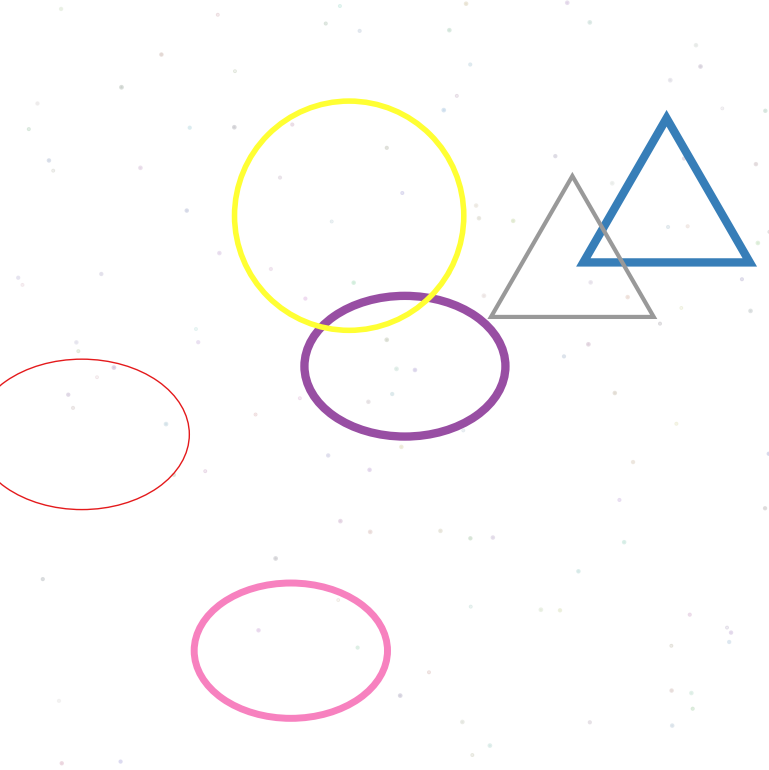[{"shape": "oval", "thickness": 0.5, "radius": 0.7, "center": [0.106, 0.436]}, {"shape": "triangle", "thickness": 3, "radius": 0.62, "center": [0.866, 0.722]}, {"shape": "oval", "thickness": 3, "radius": 0.65, "center": [0.526, 0.524]}, {"shape": "circle", "thickness": 2, "radius": 0.74, "center": [0.453, 0.72]}, {"shape": "oval", "thickness": 2.5, "radius": 0.63, "center": [0.378, 0.155]}, {"shape": "triangle", "thickness": 1.5, "radius": 0.61, "center": [0.743, 0.649]}]